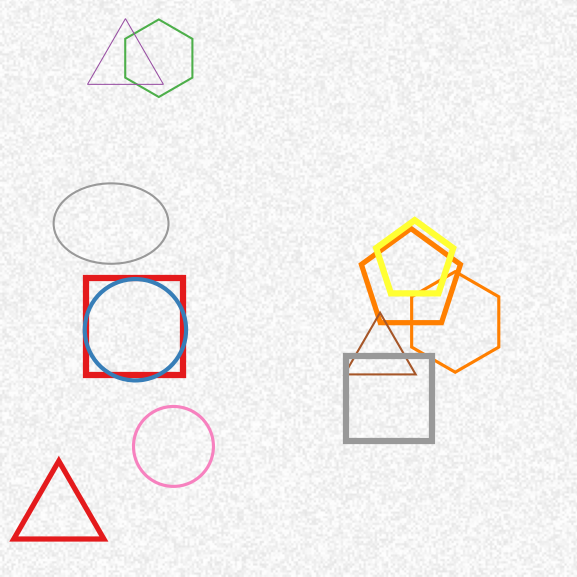[{"shape": "square", "thickness": 3, "radius": 0.42, "center": [0.233, 0.435]}, {"shape": "triangle", "thickness": 2.5, "radius": 0.45, "center": [0.102, 0.111]}, {"shape": "circle", "thickness": 2, "radius": 0.44, "center": [0.234, 0.428]}, {"shape": "hexagon", "thickness": 1, "radius": 0.34, "center": [0.275, 0.898]}, {"shape": "triangle", "thickness": 0.5, "radius": 0.38, "center": [0.217, 0.891]}, {"shape": "hexagon", "thickness": 1.5, "radius": 0.44, "center": [0.788, 0.442]}, {"shape": "pentagon", "thickness": 2.5, "radius": 0.45, "center": [0.712, 0.513]}, {"shape": "pentagon", "thickness": 3, "radius": 0.35, "center": [0.718, 0.548]}, {"shape": "triangle", "thickness": 1, "radius": 0.36, "center": [0.658, 0.386]}, {"shape": "circle", "thickness": 1.5, "radius": 0.35, "center": [0.3, 0.226]}, {"shape": "oval", "thickness": 1, "radius": 0.5, "center": [0.192, 0.612]}, {"shape": "square", "thickness": 3, "radius": 0.37, "center": [0.674, 0.309]}]